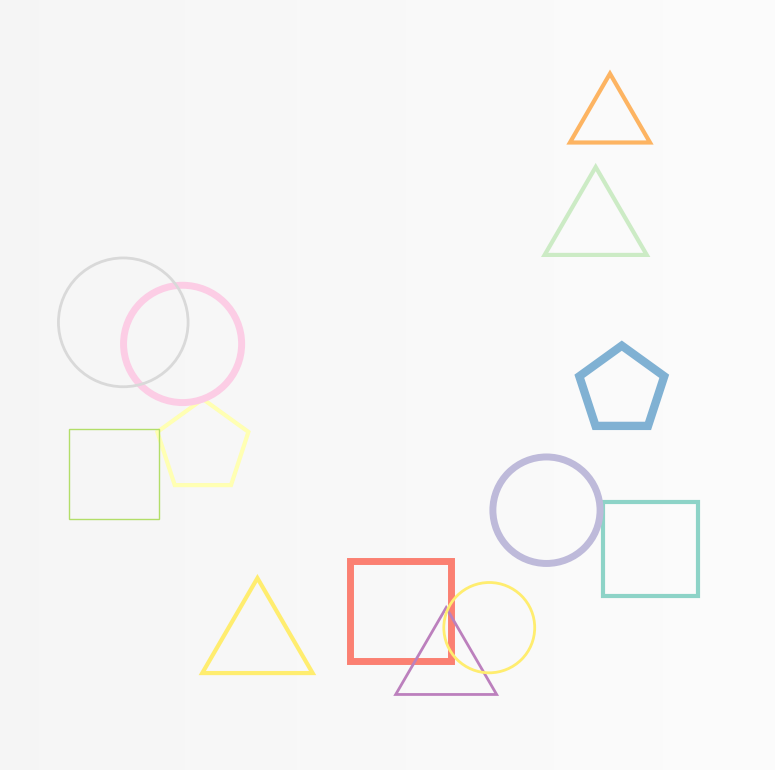[{"shape": "square", "thickness": 1.5, "radius": 0.31, "center": [0.839, 0.287]}, {"shape": "pentagon", "thickness": 1.5, "radius": 0.31, "center": [0.262, 0.42]}, {"shape": "circle", "thickness": 2.5, "radius": 0.35, "center": [0.705, 0.337]}, {"shape": "square", "thickness": 2.5, "radius": 0.32, "center": [0.517, 0.207]}, {"shape": "pentagon", "thickness": 3, "radius": 0.29, "center": [0.802, 0.494]}, {"shape": "triangle", "thickness": 1.5, "radius": 0.3, "center": [0.787, 0.845]}, {"shape": "square", "thickness": 0.5, "radius": 0.29, "center": [0.147, 0.385]}, {"shape": "circle", "thickness": 2.5, "radius": 0.38, "center": [0.236, 0.553]}, {"shape": "circle", "thickness": 1, "radius": 0.42, "center": [0.159, 0.581]}, {"shape": "triangle", "thickness": 1, "radius": 0.38, "center": [0.576, 0.136]}, {"shape": "triangle", "thickness": 1.5, "radius": 0.38, "center": [0.769, 0.707]}, {"shape": "circle", "thickness": 1, "radius": 0.29, "center": [0.631, 0.185]}, {"shape": "triangle", "thickness": 1.5, "radius": 0.41, "center": [0.332, 0.167]}]